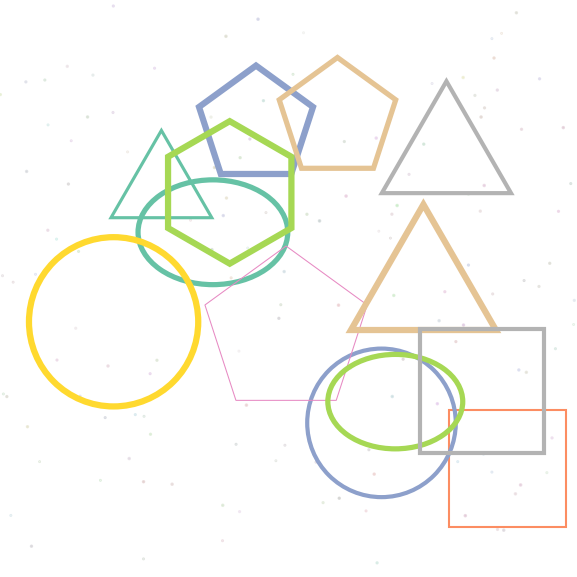[{"shape": "oval", "thickness": 2.5, "radius": 0.65, "center": [0.369, 0.597]}, {"shape": "triangle", "thickness": 1.5, "radius": 0.5, "center": [0.279, 0.673]}, {"shape": "square", "thickness": 1, "radius": 0.5, "center": [0.878, 0.187]}, {"shape": "pentagon", "thickness": 3, "radius": 0.52, "center": [0.443, 0.782]}, {"shape": "circle", "thickness": 2, "radius": 0.64, "center": [0.661, 0.267]}, {"shape": "pentagon", "thickness": 0.5, "radius": 0.74, "center": [0.495, 0.425]}, {"shape": "oval", "thickness": 2.5, "radius": 0.58, "center": [0.684, 0.304]}, {"shape": "hexagon", "thickness": 3, "radius": 0.62, "center": [0.398, 0.666]}, {"shape": "circle", "thickness": 3, "radius": 0.73, "center": [0.197, 0.442]}, {"shape": "triangle", "thickness": 3, "radius": 0.72, "center": [0.733, 0.5]}, {"shape": "pentagon", "thickness": 2.5, "radius": 0.53, "center": [0.584, 0.794]}, {"shape": "triangle", "thickness": 2, "radius": 0.65, "center": [0.773, 0.729]}, {"shape": "square", "thickness": 2, "radius": 0.54, "center": [0.835, 0.322]}]